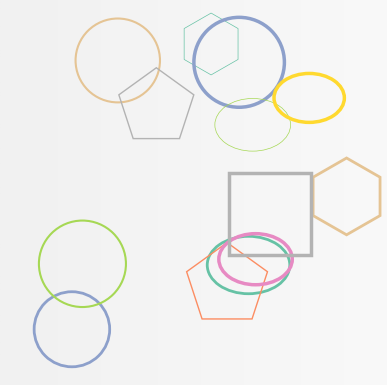[{"shape": "hexagon", "thickness": 0.5, "radius": 0.4, "center": [0.545, 0.886]}, {"shape": "oval", "thickness": 2, "radius": 0.53, "center": [0.641, 0.312]}, {"shape": "pentagon", "thickness": 1, "radius": 0.55, "center": [0.586, 0.26]}, {"shape": "circle", "thickness": 2.5, "radius": 0.58, "center": [0.617, 0.838]}, {"shape": "circle", "thickness": 2, "radius": 0.49, "center": [0.186, 0.145]}, {"shape": "oval", "thickness": 2.5, "radius": 0.47, "center": [0.659, 0.327]}, {"shape": "circle", "thickness": 1.5, "radius": 0.56, "center": [0.213, 0.315]}, {"shape": "oval", "thickness": 0.5, "radius": 0.49, "center": [0.652, 0.676]}, {"shape": "oval", "thickness": 2.5, "radius": 0.45, "center": [0.798, 0.746]}, {"shape": "hexagon", "thickness": 2, "radius": 0.5, "center": [0.894, 0.49]}, {"shape": "circle", "thickness": 1.5, "radius": 0.54, "center": [0.304, 0.843]}, {"shape": "square", "thickness": 2.5, "radius": 0.53, "center": [0.696, 0.445]}, {"shape": "pentagon", "thickness": 1, "radius": 0.51, "center": [0.403, 0.722]}]